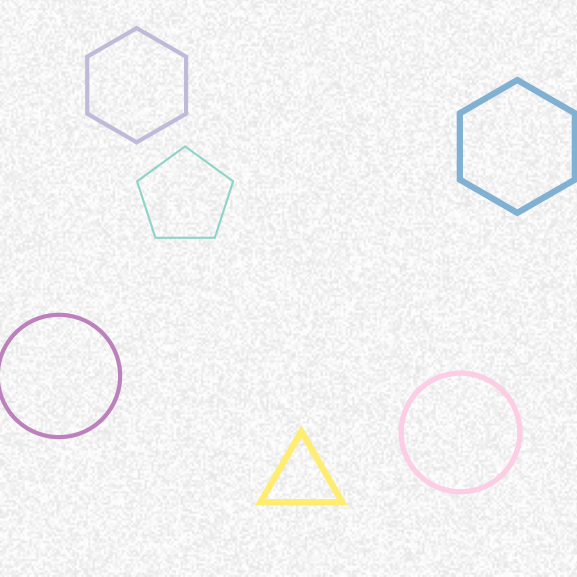[{"shape": "pentagon", "thickness": 1, "radius": 0.44, "center": [0.321, 0.658]}, {"shape": "hexagon", "thickness": 2, "radius": 0.49, "center": [0.237, 0.852]}, {"shape": "hexagon", "thickness": 3, "radius": 0.57, "center": [0.896, 0.746]}, {"shape": "circle", "thickness": 2.5, "radius": 0.51, "center": [0.797, 0.25]}, {"shape": "circle", "thickness": 2, "radius": 0.53, "center": [0.102, 0.348]}, {"shape": "triangle", "thickness": 3, "radius": 0.41, "center": [0.522, 0.17]}]